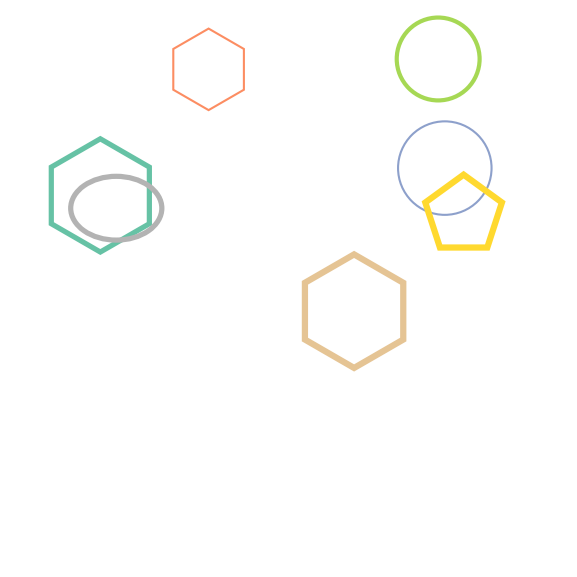[{"shape": "hexagon", "thickness": 2.5, "radius": 0.49, "center": [0.174, 0.661]}, {"shape": "hexagon", "thickness": 1, "radius": 0.35, "center": [0.361, 0.879]}, {"shape": "circle", "thickness": 1, "radius": 0.4, "center": [0.77, 0.708]}, {"shape": "circle", "thickness": 2, "radius": 0.36, "center": [0.759, 0.897]}, {"shape": "pentagon", "thickness": 3, "radius": 0.35, "center": [0.803, 0.627]}, {"shape": "hexagon", "thickness": 3, "radius": 0.49, "center": [0.613, 0.46]}, {"shape": "oval", "thickness": 2.5, "radius": 0.39, "center": [0.201, 0.639]}]